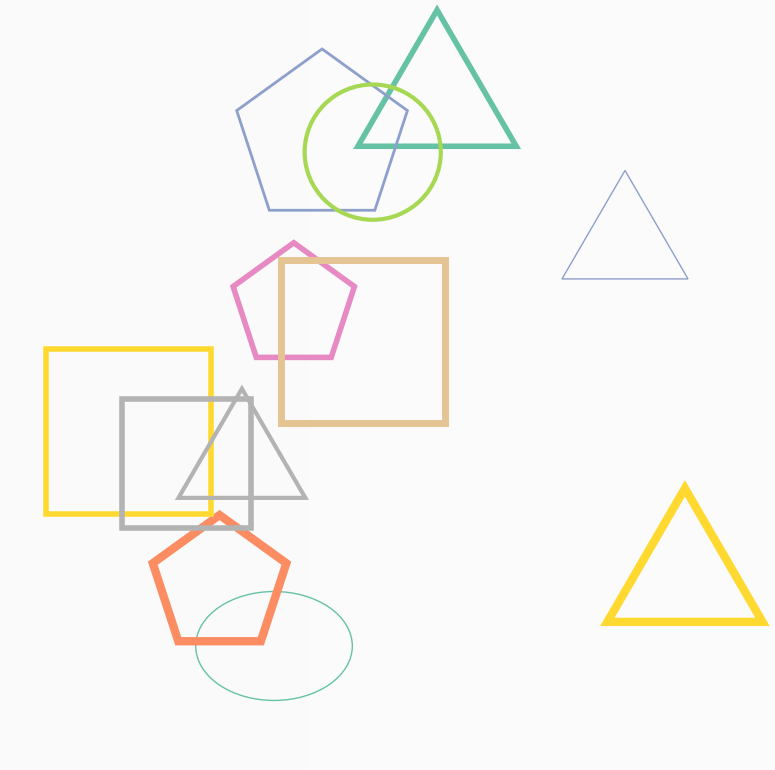[{"shape": "triangle", "thickness": 2, "radius": 0.59, "center": [0.564, 0.869]}, {"shape": "oval", "thickness": 0.5, "radius": 0.51, "center": [0.354, 0.161]}, {"shape": "pentagon", "thickness": 3, "radius": 0.45, "center": [0.283, 0.241]}, {"shape": "triangle", "thickness": 0.5, "radius": 0.47, "center": [0.806, 0.685]}, {"shape": "pentagon", "thickness": 1, "radius": 0.58, "center": [0.416, 0.821]}, {"shape": "pentagon", "thickness": 2, "radius": 0.41, "center": [0.379, 0.602]}, {"shape": "circle", "thickness": 1.5, "radius": 0.44, "center": [0.481, 0.802]}, {"shape": "square", "thickness": 2, "radius": 0.53, "center": [0.166, 0.439]}, {"shape": "triangle", "thickness": 3, "radius": 0.58, "center": [0.884, 0.25]}, {"shape": "square", "thickness": 2.5, "radius": 0.53, "center": [0.469, 0.557]}, {"shape": "square", "thickness": 2, "radius": 0.42, "center": [0.241, 0.398]}, {"shape": "triangle", "thickness": 1.5, "radius": 0.47, "center": [0.312, 0.401]}]